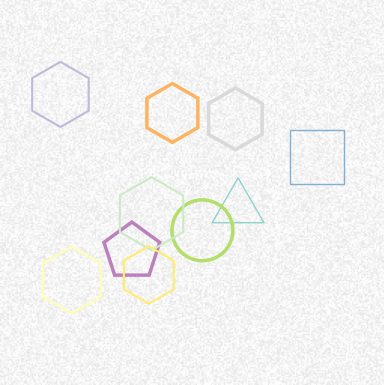[{"shape": "triangle", "thickness": 1, "radius": 0.39, "center": [0.618, 0.46]}, {"shape": "hexagon", "thickness": 1.5, "radius": 0.43, "center": [0.187, 0.272]}, {"shape": "hexagon", "thickness": 1.5, "radius": 0.42, "center": [0.157, 0.755]}, {"shape": "square", "thickness": 1, "radius": 0.35, "center": [0.825, 0.591]}, {"shape": "hexagon", "thickness": 2.5, "radius": 0.38, "center": [0.448, 0.707]}, {"shape": "circle", "thickness": 2.5, "radius": 0.4, "center": [0.526, 0.402]}, {"shape": "hexagon", "thickness": 2.5, "radius": 0.4, "center": [0.611, 0.691]}, {"shape": "pentagon", "thickness": 2.5, "radius": 0.38, "center": [0.343, 0.347]}, {"shape": "hexagon", "thickness": 1.5, "radius": 0.48, "center": [0.394, 0.445]}, {"shape": "hexagon", "thickness": 1.5, "radius": 0.37, "center": [0.387, 0.286]}]